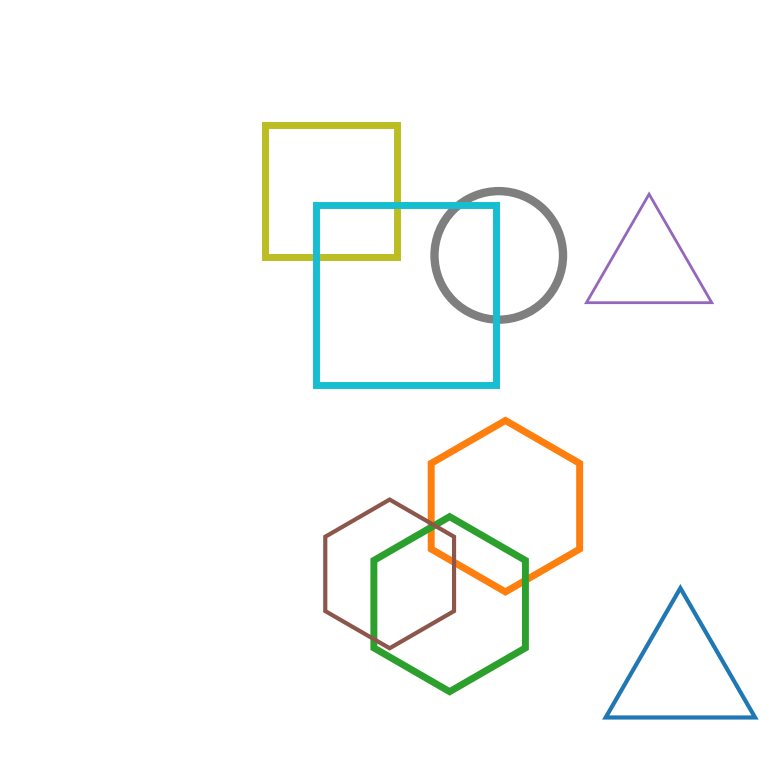[{"shape": "triangle", "thickness": 1.5, "radius": 0.56, "center": [0.884, 0.124]}, {"shape": "hexagon", "thickness": 2.5, "radius": 0.56, "center": [0.656, 0.343]}, {"shape": "hexagon", "thickness": 2.5, "radius": 0.57, "center": [0.584, 0.215]}, {"shape": "triangle", "thickness": 1, "radius": 0.47, "center": [0.843, 0.654]}, {"shape": "hexagon", "thickness": 1.5, "radius": 0.48, "center": [0.506, 0.255]}, {"shape": "circle", "thickness": 3, "radius": 0.42, "center": [0.648, 0.668]}, {"shape": "square", "thickness": 2.5, "radius": 0.43, "center": [0.43, 0.752]}, {"shape": "square", "thickness": 2.5, "radius": 0.58, "center": [0.527, 0.617]}]